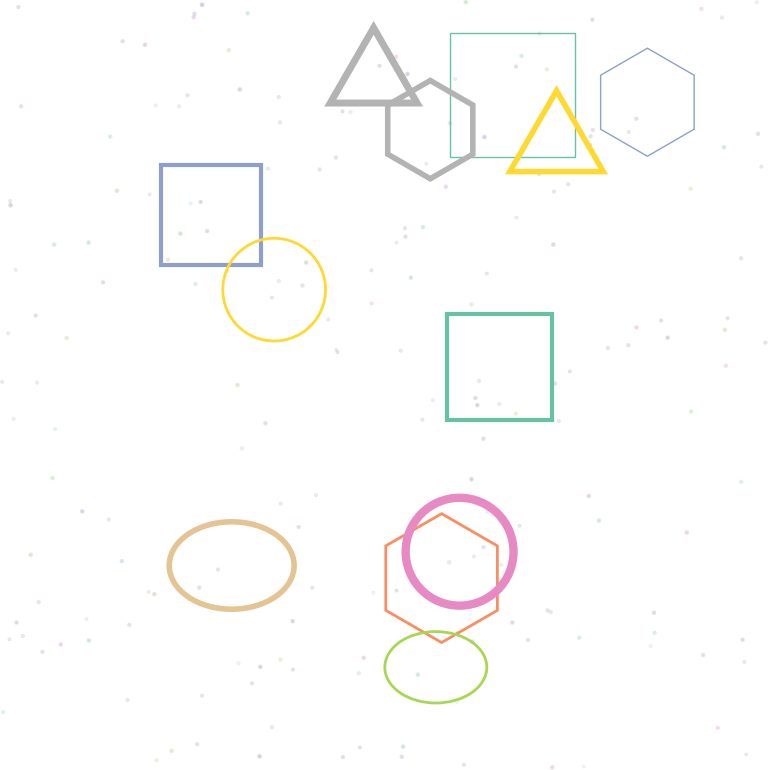[{"shape": "square", "thickness": 1.5, "radius": 0.34, "center": [0.649, 0.524]}, {"shape": "square", "thickness": 0.5, "radius": 0.41, "center": [0.665, 0.877]}, {"shape": "hexagon", "thickness": 1, "radius": 0.42, "center": [0.573, 0.249]}, {"shape": "square", "thickness": 1.5, "radius": 0.32, "center": [0.274, 0.721]}, {"shape": "hexagon", "thickness": 0.5, "radius": 0.35, "center": [0.841, 0.867]}, {"shape": "circle", "thickness": 3, "radius": 0.35, "center": [0.597, 0.283]}, {"shape": "oval", "thickness": 1, "radius": 0.33, "center": [0.566, 0.133]}, {"shape": "circle", "thickness": 1, "radius": 0.33, "center": [0.356, 0.624]}, {"shape": "triangle", "thickness": 2, "radius": 0.35, "center": [0.723, 0.812]}, {"shape": "oval", "thickness": 2, "radius": 0.41, "center": [0.301, 0.266]}, {"shape": "triangle", "thickness": 2.5, "radius": 0.33, "center": [0.485, 0.899]}, {"shape": "hexagon", "thickness": 2, "radius": 0.32, "center": [0.559, 0.832]}]